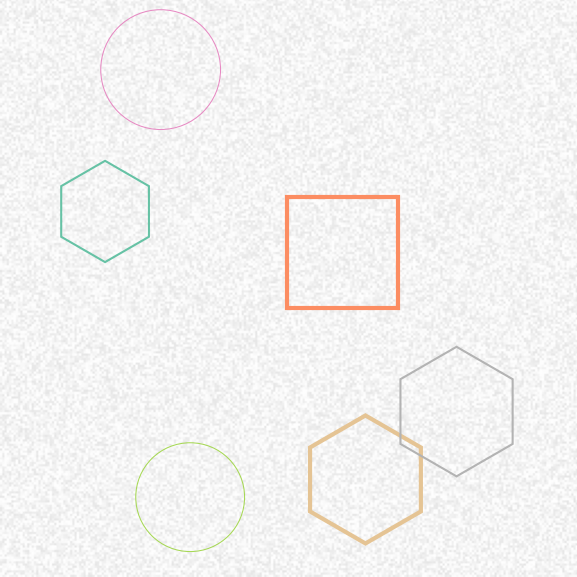[{"shape": "hexagon", "thickness": 1, "radius": 0.44, "center": [0.182, 0.633]}, {"shape": "square", "thickness": 2, "radius": 0.48, "center": [0.593, 0.562]}, {"shape": "circle", "thickness": 0.5, "radius": 0.52, "center": [0.278, 0.879]}, {"shape": "circle", "thickness": 0.5, "radius": 0.47, "center": [0.329, 0.138]}, {"shape": "hexagon", "thickness": 2, "radius": 0.55, "center": [0.633, 0.169]}, {"shape": "hexagon", "thickness": 1, "radius": 0.56, "center": [0.791, 0.286]}]